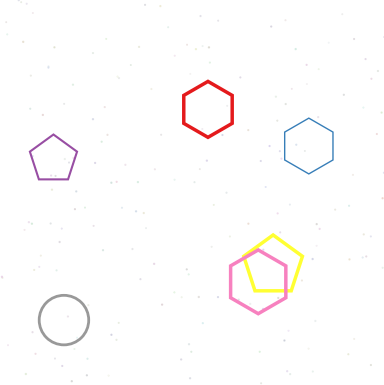[{"shape": "hexagon", "thickness": 2.5, "radius": 0.36, "center": [0.54, 0.716]}, {"shape": "hexagon", "thickness": 1, "radius": 0.36, "center": [0.802, 0.621]}, {"shape": "pentagon", "thickness": 1.5, "radius": 0.32, "center": [0.139, 0.586]}, {"shape": "pentagon", "thickness": 2.5, "radius": 0.4, "center": [0.709, 0.309]}, {"shape": "hexagon", "thickness": 2.5, "radius": 0.41, "center": [0.671, 0.268]}, {"shape": "circle", "thickness": 2, "radius": 0.32, "center": [0.166, 0.169]}]